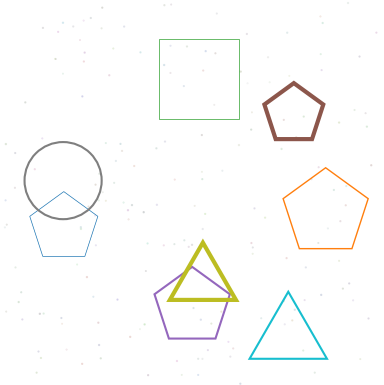[{"shape": "pentagon", "thickness": 0.5, "radius": 0.46, "center": [0.166, 0.409]}, {"shape": "pentagon", "thickness": 1, "radius": 0.58, "center": [0.846, 0.448]}, {"shape": "square", "thickness": 0.5, "radius": 0.52, "center": [0.516, 0.795]}, {"shape": "pentagon", "thickness": 1.5, "radius": 0.51, "center": [0.499, 0.204]}, {"shape": "pentagon", "thickness": 3, "radius": 0.4, "center": [0.763, 0.704]}, {"shape": "circle", "thickness": 1.5, "radius": 0.5, "center": [0.164, 0.531]}, {"shape": "triangle", "thickness": 3, "radius": 0.5, "center": [0.527, 0.271]}, {"shape": "triangle", "thickness": 1.5, "radius": 0.58, "center": [0.749, 0.126]}]